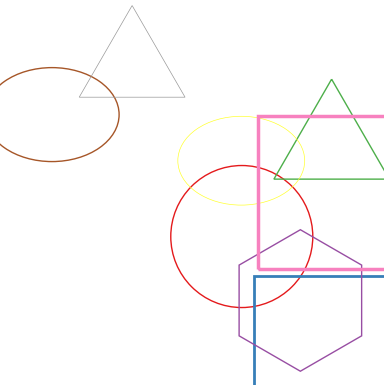[{"shape": "circle", "thickness": 1, "radius": 0.92, "center": [0.628, 0.386]}, {"shape": "square", "thickness": 2, "radius": 0.9, "center": [0.839, 0.104]}, {"shape": "triangle", "thickness": 1, "radius": 0.87, "center": [0.861, 0.621]}, {"shape": "hexagon", "thickness": 1, "radius": 0.92, "center": [0.78, 0.22]}, {"shape": "oval", "thickness": 0.5, "radius": 0.82, "center": [0.627, 0.583]}, {"shape": "oval", "thickness": 1, "radius": 0.87, "center": [0.135, 0.702]}, {"shape": "square", "thickness": 2.5, "radius": 1.0, "center": [0.869, 0.499]}, {"shape": "triangle", "thickness": 0.5, "radius": 0.79, "center": [0.343, 0.827]}]